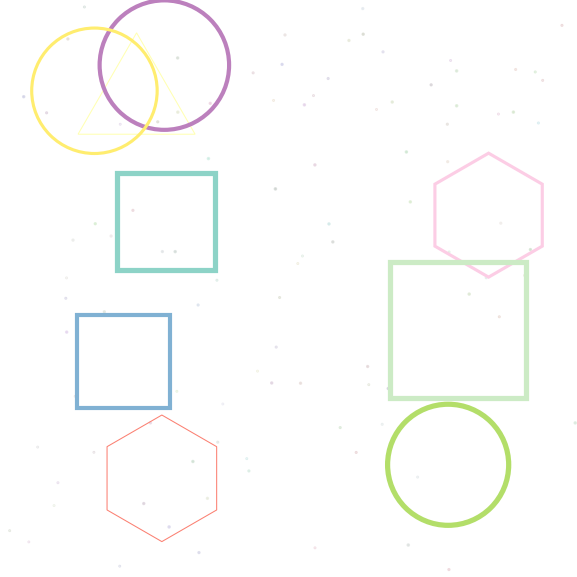[{"shape": "square", "thickness": 2.5, "radius": 0.42, "center": [0.288, 0.616]}, {"shape": "triangle", "thickness": 0.5, "radius": 0.59, "center": [0.237, 0.825]}, {"shape": "hexagon", "thickness": 0.5, "radius": 0.55, "center": [0.28, 0.171]}, {"shape": "square", "thickness": 2, "radius": 0.4, "center": [0.214, 0.373]}, {"shape": "circle", "thickness": 2.5, "radius": 0.52, "center": [0.776, 0.194]}, {"shape": "hexagon", "thickness": 1.5, "radius": 0.54, "center": [0.846, 0.627]}, {"shape": "circle", "thickness": 2, "radius": 0.56, "center": [0.285, 0.886]}, {"shape": "square", "thickness": 2.5, "radius": 0.59, "center": [0.793, 0.428]}, {"shape": "circle", "thickness": 1.5, "radius": 0.54, "center": [0.164, 0.842]}]